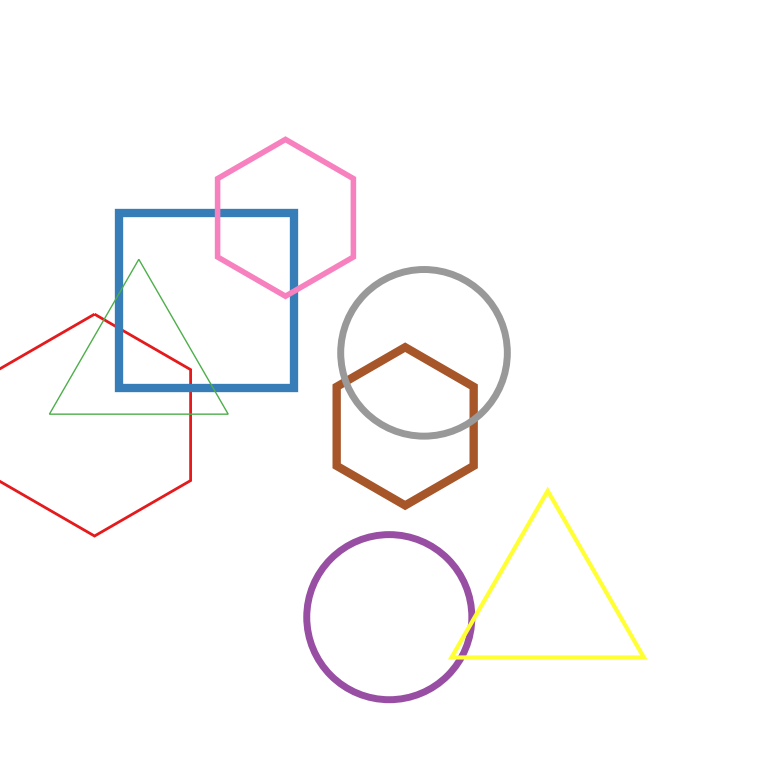[{"shape": "hexagon", "thickness": 1, "radius": 0.72, "center": [0.123, 0.448]}, {"shape": "square", "thickness": 3, "radius": 0.57, "center": [0.268, 0.61]}, {"shape": "triangle", "thickness": 0.5, "radius": 0.67, "center": [0.18, 0.529]}, {"shape": "circle", "thickness": 2.5, "radius": 0.54, "center": [0.506, 0.198]}, {"shape": "triangle", "thickness": 1.5, "radius": 0.72, "center": [0.711, 0.218]}, {"shape": "hexagon", "thickness": 3, "radius": 0.51, "center": [0.526, 0.446]}, {"shape": "hexagon", "thickness": 2, "radius": 0.51, "center": [0.371, 0.717]}, {"shape": "circle", "thickness": 2.5, "radius": 0.54, "center": [0.551, 0.542]}]